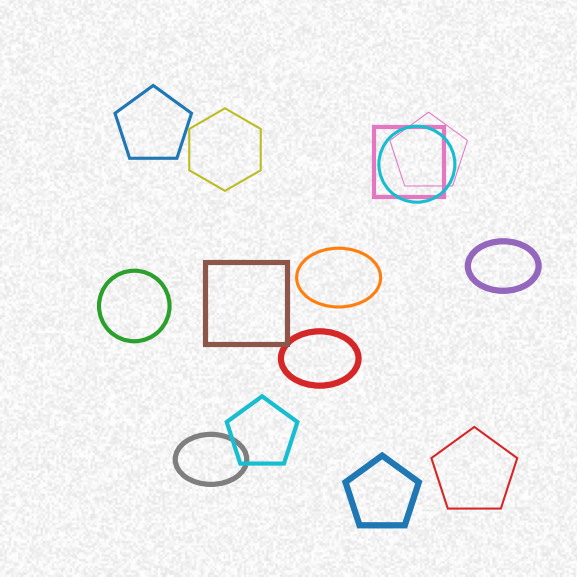[{"shape": "pentagon", "thickness": 1.5, "radius": 0.35, "center": [0.265, 0.781]}, {"shape": "pentagon", "thickness": 3, "radius": 0.33, "center": [0.662, 0.144]}, {"shape": "oval", "thickness": 1.5, "radius": 0.36, "center": [0.586, 0.518]}, {"shape": "circle", "thickness": 2, "radius": 0.31, "center": [0.233, 0.469]}, {"shape": "pentagon", "thickness": 1, "radius": 0.39, "center": [0.821, 0.182]}, {"shape": "oval", "thickness": 3, "radius": 0.34, "center": [0.554, 0.378]}, {"shape": "oval", "thickness": 3, "radius": 0.31, "center": [0.871, 0.538]}, {"shape": "square", "thickness": 2.5, "radius": 0.35, "center": [0.426, 0.475]}, {"shape": "square", "thickness": 2, "radius": 0.3, "center": [0.708, 0.718]}, {"shape": "pentagon", "thickness": 0.5, "radius": 0.35, "center": [0.742, 0.734]}, {"shape": "oval", "thickness": 2.5, "radius": 0.31, "center": [0.365, 0.204]}, {"shape": "hexagon", "thickness": 1, "radius": 0.36, "center": [0.39, 0.74]}, {"shape": "circle", "thickness": 1.5, "radius": 0.33, "center": [0.722, 0.715]}, {"shape": "pentagon", "thickness": 2, "radius": 0.32, "center": [0.454, 0.248]}]